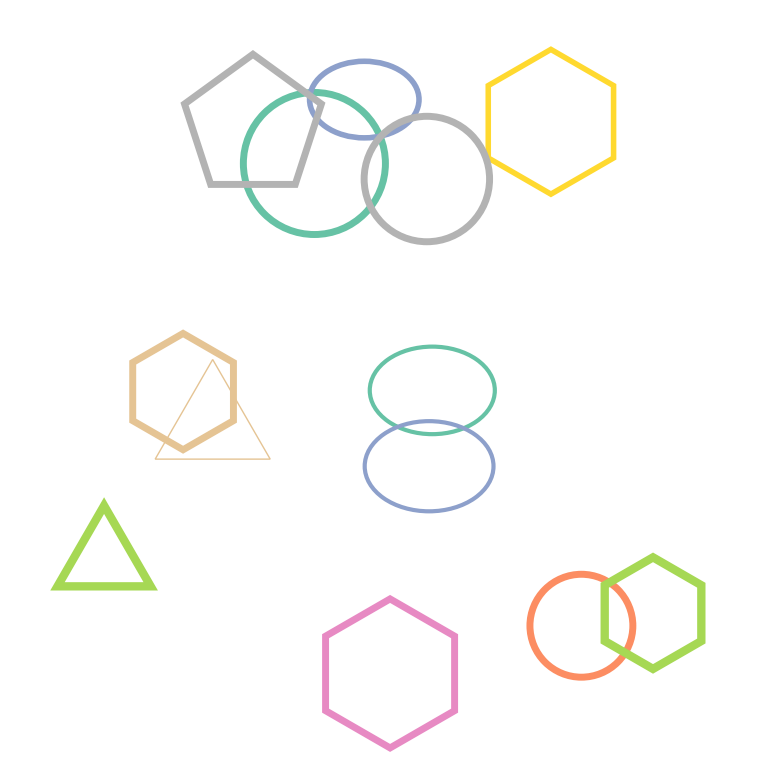[{"shape": "oval", "thickness": 1.5, "radius": 0.41, "center": [0.561, 0.493]}, {"shape": "circle", "thickness": 2.5, "radius": 0.46, "center": [0.408, 0.788]}, {"shape": "circle", "thickness": 2.5, "radius": 0.33, "center": [0.755, 0.187]}, {"shape": "oval", "thickness": 1.5, "radius": 0.42, "center": [0.557, 0.395]}, {"shape": "oval", "thickness": 2, "radius": 0.36, "center": [0.473, 0.871]}, {"shape": "hexagon", "thickness": 2.5, "radius": 0.48, "center": [0.507, 0.125]}, {"shape": "triangle", "thickness": 3, "radius": 0.35, "center": [0.135, 0.273]}, {"shape": "hexagon", "thickness": 3, "radius": 0.36, "center": [0.848, 0.204]}, {"shape": "hexagon", "thickness": 2, "radius": 0.47, "center": [0.715, 0.842]}, {"shape": "triangle", "thickness": 0.5, "radius": 0.43, "center": [0.276, 0.447]}, {"shape": "hexagon", "thickness": 2.5, "radius": 0.38, "center": [0.238, 0.491]}, {"shape": "pentagon", "thickness": 2.5, "radius": 0.47, "center": [0.329, 0.836]}, {"shape": "circle", "thickness": 2.5, "radius": 0.41, "center": [0.554, 0.768]}]